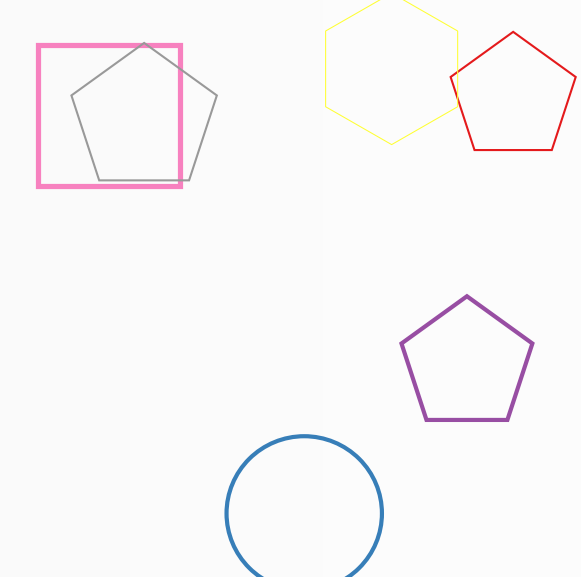[{"shape": "pentagon", "thickness": 1, "radius": 0.57, "center": [0.883, 0.831]}, {"shape": "circle", "thickness": 2, "radius": 0.67, "center": [0.523, 0.11]}, {"shape": "pentagon", "thickness": 2, "radius": 0.59, "center": [0.803, 0.368]}, {"shape": "hexagon", "thickness": 0.5, "radius": 0.66, "center": [0.674, 0.88]}, {"shape": "square", "thickness": 2.5, "radius": 0.61, "center": [0.188, 0.799]}, {"shape": "pentagon", "thickness": 1, "radius": 0.66, "center": [0.248, 0.793]}]